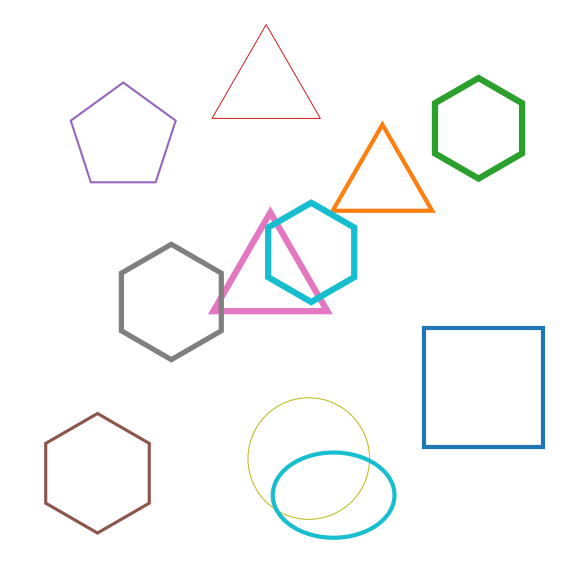[{"shape": "square", "thickness": 2, "radius": 0.52, "center": [0.837, 0.328]}, {"shape": "triangle", "thickness": 2, "radius": 0.5, "center": [0.662, 0.684]}, {"shape": "hexagon", "thickness": 3, "radius": 0.44, "center": [0.829, 0.777]}, {"shape": "triangle", "thickness": 0.5, "radius": 0.54, "center": [0.461, 0.848]}, {"shape": "pentagon", "thickness": 1, "radius": 0.48, "center": [0.213, 0.761]}, {"shape": "hexagon", "thickness": 1.5, "radius": 0.52, "center": [0.169, 0.18]}, {"shape": "triangle", "thickness": 3, "radius": 0.57, "center": [0.468, 0.517]}, {"shape": "hexagon", "thickness": 2.5, "radius": 0.5, "center": [0.297, 0.476]}, {"shape": "circle", "thickness": 0.5, "radius": 0.53, "center": [0.535, 0.205]}, {"shape": "hexagon", "thickness": 3, "radius": 0.43, "center": [0.539, 0.562]}, {"shape": "oval", "thickness": 2, "radius": 0.53, "center": [0.578, 0.142]}]